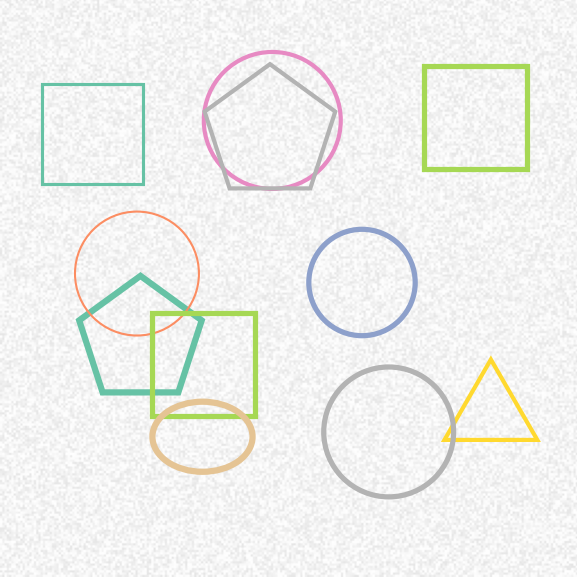[{"shape": "square", "thickness": 1.5, "radius": 0.43, "center": [0.16, 0.767]}, {"shape": "pentagon", "thickness": 3, "radius": 0.56, "center": [0.243, 0.41]}, {"shape": "circle", "thickness": 1, "radius": 0.54, "center": [0.237, 0.525]}, {"shape": "circle", "thickness": 2.5, "radius": 0.46, "center": [0.627, 0.51]}, {"shape": "circle", "thickness": 2, "radius": 0.59, "center": [0.471, 0.791]}, {"shape": "square", "thickness": 2.5, "radius": 0.45, "center": [0.824, 0.796]}, {"shape": "square", "thickness": 2.5, "radius": 0.45, "center": [0.352, 0.368]}, {"shape": "triangle", "thickness": 2, "radius": 0.46, "center": [0.85, 0.284]}, {"shape": "oval", "thickness": 3, "radius": 0.43, "center": [0.351, 0.243]}, {"shape": "pentagon", "thickness": 2, "radius": 0.59, "center": [0.467, 0.769]}, {"shape": "circle", "thickness": 2.5, "radius": 0.56, "center": [0.673, 0.251]}]